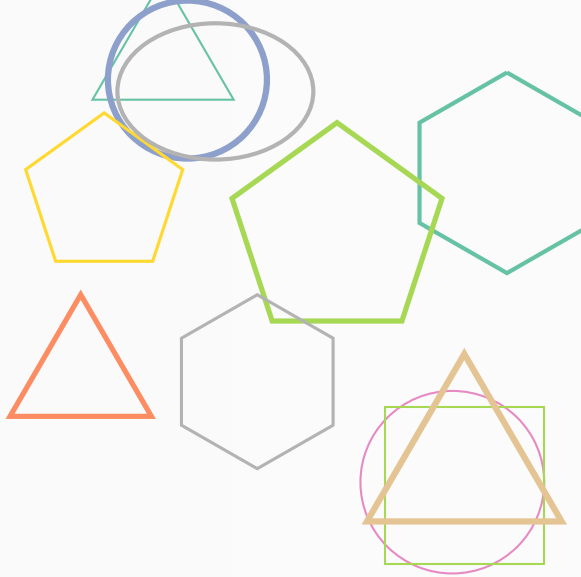[{"shape": "hexagon", "thickness": 2, "radius": 0.87, "center": [0.872, 0.7]}, {"shape": "triangle", "thickness": 1, "radius": 0.7, "center": [0.281, 0.897]}, {"shape": "triangle", "thickness": 2.5, "radius": 0.7, "center": [0.139, 0.348]}, {"shape": "circle", "thickness": 3, "radius": 0.68, "center": [0.322, 0.861]}, {"shape": "circle", "thickness": 1, "radius": 0.79, "center": [0.778, 0.164]}, {"shape": "square", "thickness": 1, "radius": 0.68, "center": [0.799, 0.158]}, {"shape": "pentagon", "thickness": 2.5, "radius": 0.95, "center": [0.58, 0.597]}, {"shape": "pentagon", "thickness": 1.5, "radius": 0.71, "center": [0.179, 0.662]}, {"shape": "triangle", "thickness": 3, "radius": 0.97, "center": [0.799, 0.193]}, {"shape": "oval", "thickness": 2, "radius": 0.84, "center": [0.371, 0.841]}, {"shape": "hexagon", "thickness": 1.5, "radius": 0.75, "center": [0.443, 0.338]}]